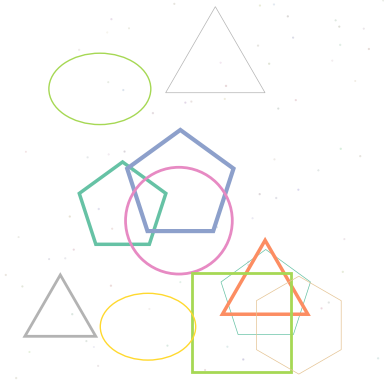[{"shape": "pentagon", "thickness": 2.5, "radius": 0.59, "center": [0.318, 0.461]}, {"shape": "pentagon", "thickness": 0.5, "radius": 0.61, "center": [0.69, 0.23]}, {"shape": "triangle", "thickness": 2.5, "radius": 0.64, "center": [0.689, 0.248]}, {"shape": "pentagon", "thickness": 3, "radius": 0.73, "center": [0.468, 0.517]}, {"shape": "circle", "thickness": 2, "radius": 0.69, "center": [0.465, 0.427]}, {"shape": "oval", "thickness": 1, "radius": 0.66, "center": [0.259, 0.769]}, {"shape": "square", "thickness": 2, "radius": 0.64, "center": [0.628, 0.162]}, {"shape": "oval", "thickness": 1, "radius": 0.62, "center": [0.384, 0.151]}, {"shape": "hexagon", "thickness": 0.5, "radius": 0.64, "center": [0.776, 0.155]}, {"shape": "triangle", "thickness": 2, "radius": 0.53, "center": [0.157, 0.18]}, {"shape": "triangle", "thickness": 0.5, "radius": 0.75, "center": [0.559, 0.834]}]